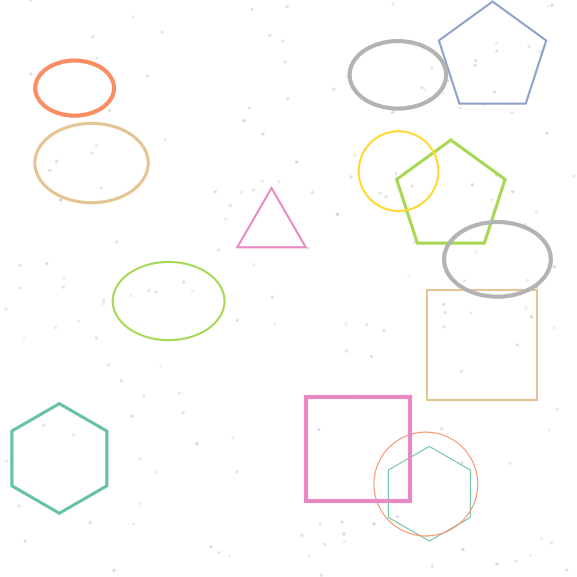[{"shape": "hexagon", "thickness": 0.5, "radius": 0.41, "center": [0.744, 0.144]}, {"shape": "hexagon", "thickness": 1.5, "radius": 0.47, "center": [0.103, 0.205]}, {"shape": "circle", "thickness": 0.5, "radius": 0.45, "center": [0.737, 0.161]}, {"shape": "oval", "thickness": 2, "radius": 0.34, "center": [0.129, 0.847]}, {"shape": "pentagon", "thickness": 1, "radius": 0.49, "center": [0.853, 0.899]}, {"shape": "square", "thickness": 2, "radius": 0.45, "center": [0.62, 0.222]}, {"shape": "triangle", "thickness": 1, "radius": 0.34, "center": [0.47, 0.605]}, {"shape": "oval", "thickness": 1, "radius": 0.48, "center": [0.292, 0.478]}, {"shape": "pentagon", "thickness": 1.5, "radius": 0.49, "center": [0.781, 0.658]}, {"shape": "circle", "thickness": 1, "radius": 0.35, "center": [0.69, 0.703]}, {"shape": "oval", "thickness": 1.5, "radius": 0.49, "center": [0.159, 0.717]}, {"shape": "square", "thickness": 1, "radius": 0.47, "center": [0.834, 0.402]}, {"shape": "oval", "thickness": 2, "radius": 0.42, "center": [0.689, 0.87]}, {"shape": "oval", "thickness": 2, "radius": 0.46, "center": [0.861, 0.55]}]